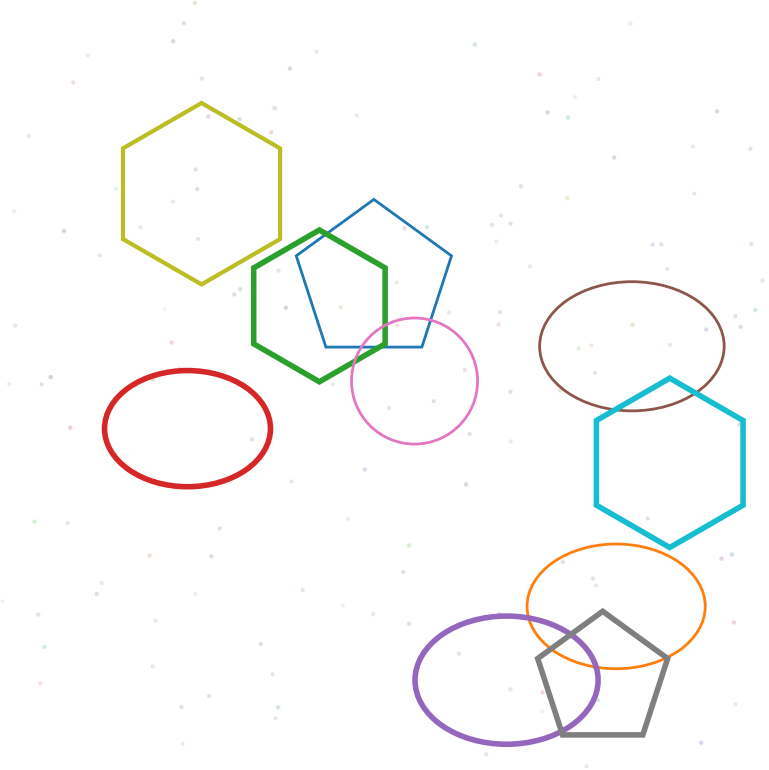[{"shape": "pentagon", "thickness": 1, "radius": 0.53, "center": [0.486, 0.635]}, {"shape": "oval", "thickness": 1, "radius": 0.58, "center": [0.8, 0.212]}, {"shape": "hexagon", "thickness": 2, "radius": 0.49, "center": [0.415, 0.603]}, {"shape": "oval", "thickness": 2, "radius": 0.54, "center": [0.244, 0.443]}, {"shape": "oval", "thickness": 2, "radius": 0.59, "center": [0.658, 0.117]}, {"shape": "oval", "thickness": 1, "radius": 0.6, "center": [0.821, 0.55]}, {"shape": "circle", "thickness": 1, "radius": 0.41, "center": [0.538, 0.505]}, {"shape": "pentagon", "thickness": 2, "radius": 0.44, "center": [0.783, 0.117]}, {"shape": "hexagon", "thickness": 1.5, "radius": 0.59, "center": [0.262, 0.748]}, {"shape": "hexagon", "thickness": 2, "radius": 0.55, "center": [0.87, 0.399]}]